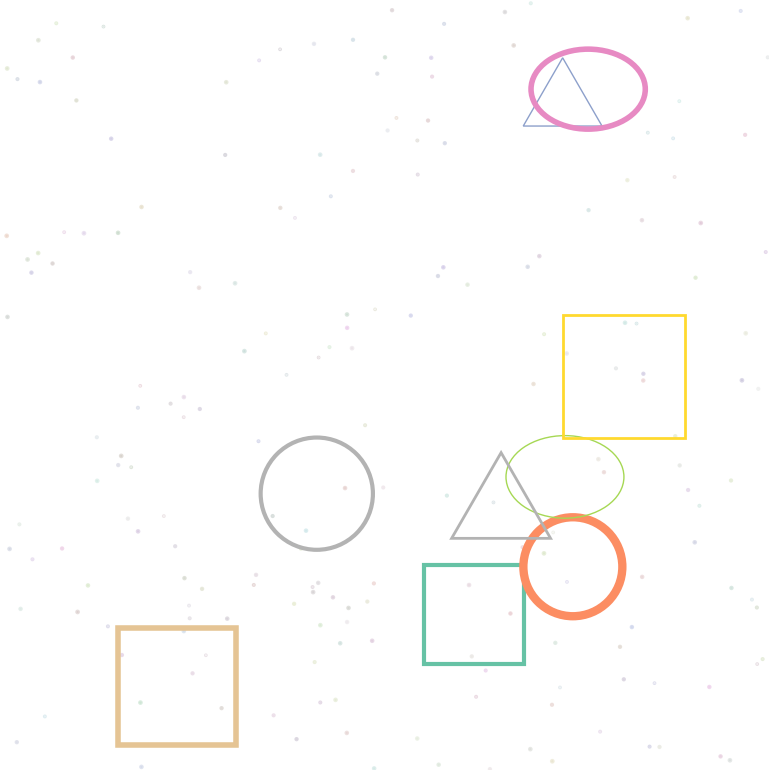[{"shape": "square", "thickness": 1.5, "radius": 0.32, "center": [0.616, 0.202]}, {"shape": "circle", "thickness": 3, "radius": 0.32, "center": [0.744, 0.264]}, {"shape": "triangle", "thickness": 0.5, "radius": 0.3, "center": [0.731, 0.866]}, {"shape": "oval", "thickness": 2, "radius": 0.37, "center": [0.764, 0.884]}, {"shape": "oval", "thickness": 0.5, "radius": 0.38, "center": [0.734, 0.381]}, {"shape": "square", "thickness": 1, "radius": 0.4, "center": [0.811, 0.511]}, {"shape": "square", "thickness": 2, "radius": 0.38, "center": [0.23, 0.108]}, {"shape": "triangle", "thickness": 1, "radius": 0.37, "center": [0.651, 0.338]}, {"shape": "circle", "thickness": 1.5, "radius": 0.36, "center": [0.411, 0.359]}]